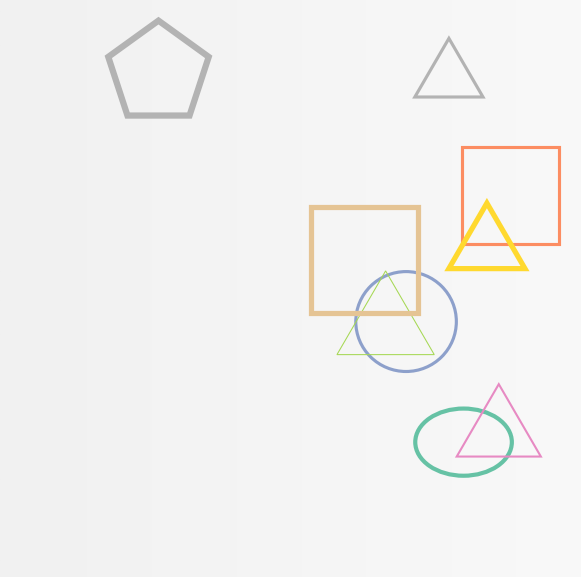[{"shape": "oval", "thickness": 2, "radius": 0.42, "center": [0.798, 0.234]}, {"shape": "square", "thickness": 1.5, "radius": 0.42, "center": [0.878, 0.661]}, {"shape": "circle", "thickness": 1.5, "radius": 0.43, "center": [0.699, 0.442]}, {"shape": "triangle", "thickness": 1, "radius": 0.42, "center": [0.858, 0.25]}, {"shape": "triangle", "thickness": 0.5, "radius": 0.48, "center": [0.663, 0.433]}, {"shape": "triangle", "thickness": 2.5, "radius": 0.38, "center": [0.838, 0.572]}, {"shape": "square", "thickness": 2.5, "radius": 0.46, "center": [0.627, 0.549]}, {"shape": "triangle", "thickness": 1.5, "radius": 0.34, "center": [0.772, 0.865]}, {"shape": "pentagon", "thickness": 3, "radius": 0.45, "center": [0.273, 0.873]}]